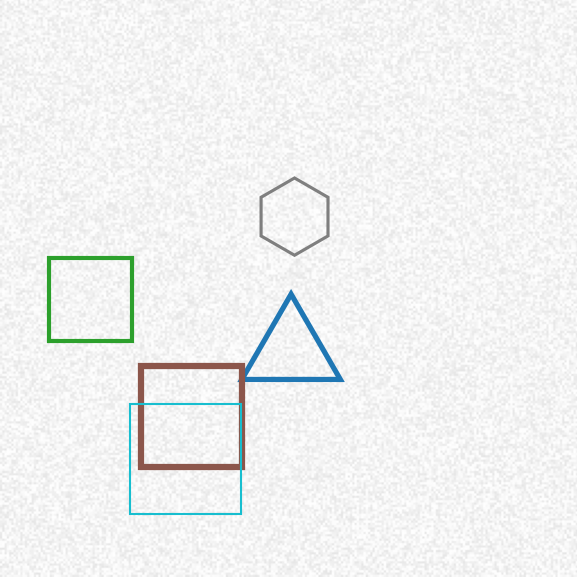[{"shape": "triangle", "thickness": 2.5, "radius": 0.49, "center": [0.504, 0.391]}, {"shape": "square", "thickness": 2, "radius": 0.36, "center": [0.156, 0.481]}, {"shape": "square", "thickness": 3, "radius": 0.44, "center": [0.332, 0.278]}, {"shape": "hexagon", "thickness": 1.5, "radius": 0.33, "center": [0.51, 0.624]}, {"shape": "square", "thickness": 1, "radius": 0.48, "center": [0.322, 0.204]}]